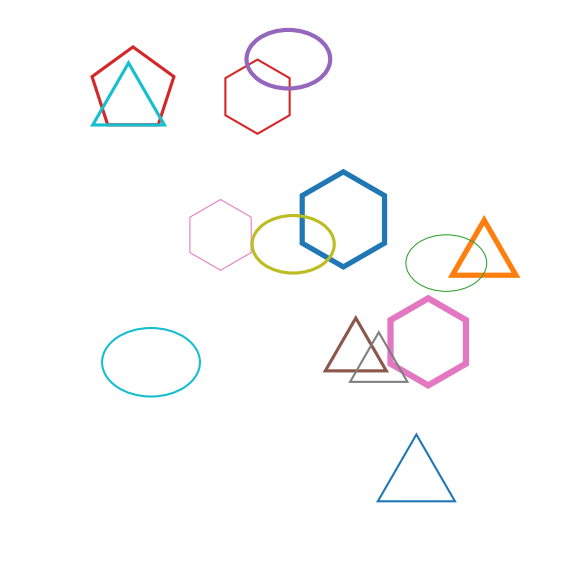[{"shape": "triangle", "thickness": 1, "radius": 0.39, "center": [0.721, 0.17]}, {"shape": "hexagon", "thickness": 2.5, "radius": 0.41, "center": [0.595, 0.619]}, {"shape": "triangle", "thickness": 2.5, "radius": 0.32, "center": [0.838, 0.554]}, {"shape": "oval", "thickness": 0.5, "radius": 0.35, "center": [0.773, 0.544]}, {"shape": "pentagon", "thickness": 1.5, "radius": 0.37, "center": [0.23, 0.843]}, {"shape": "hexagon", "thickness": 1, "radius": 0.32, "center": [0.446, 0.832]}, {"shape": "oval", "thickness": 2, "radius": 0.36, "center": [0.499, 0.897]}, {"shape": "triangle", "thickness": 1.5, "radius": 0.31, "center": [0.616, 0.387]}, {"shape": "hexagon", "thickness": 3, "radius": 0.38, "center": [0.742, 0.407]}, {"shape": "hexagon", "thickness": 0.5, "radius": 0.31, "center": [0.382, 0.592]}, {"shape": "triangle", "thickness": 1, "radius": 0.29, "center": [0.656, 0.367]}, {"shape": "oval", "thickness": 1.5, "radius": 0.36, "center": [0.508, 0.576]}, {"shape": "triangle", "thickness": 1.5, "radius": 0.36, "center": [0.223, 0.819]}, {"shape": "oval", "thickness": 1, "radius": 0.42, "center": [0.261, 0.372]}]